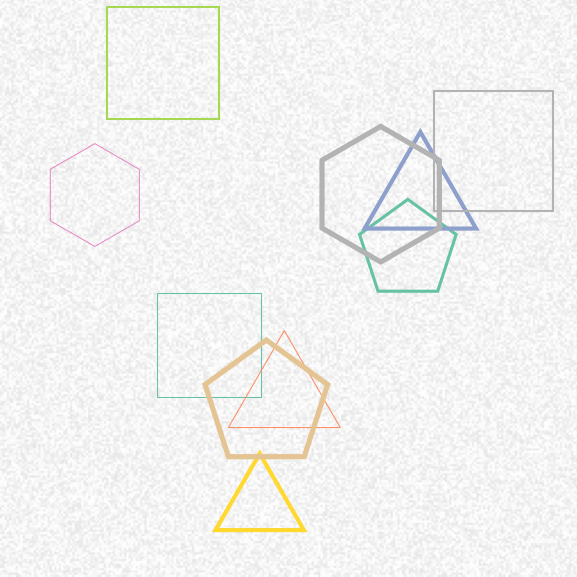[{"shape": "square", "thickness": 0.5, "radius": 0.45, "center": [0.362, 0.402]}, {"shape": "pentagon", "thickness": 1.5, "radius": 0.44, "center": [0.706, 0.566]}, {"shape": "triangle", "thickness": 0.5, "radius": 0.56, "center": [0.492, 0.315]}, {"shape": "triangle", "thickness": 2, "radius": 0.56, "center": [0.728, 0.659]}, {"shape": "hexagon", "thickness": 0.5, "radius": 0.45, "center": [0.164, 0.661]}, {"shape": "square", "thickness": 1, "radius": 0.49, "center": [0.283, 0.89]}, {"shape": "triangle", "thickness": 2, "radius": 0.44, "center": [0.45, 0.125]}, {"shape": "pentagon", "thickness": 2.5, "radius": 0.56, "center": [0.461, 0.299]}, {"shape": "square", "thickness": 1, "radius": 0.52, "center": [0.855, 0.738]}, {"shape": "hexagon", "thickness": 2.5, "radius": 0.59, "center": [0.659, 0.663]}]